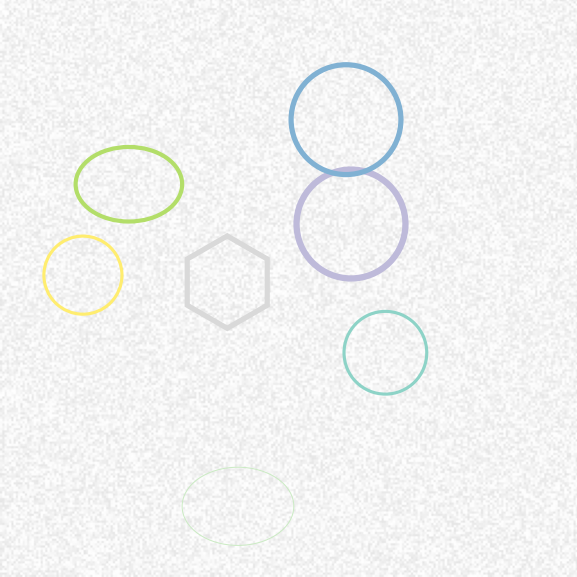[{"shape": "circle", "thickness": 1.5, "radius": 0.36, "center": [0.667, 0.388]}, {"shape": "circle", "thickness": 3, "radius": 0.47, "center": [0.608, 0.611]}, {"shape": "circle", "thickness": 2.5, "radius": 0.48, "center": [0.599, 0.792]}, {"shape": "oval", "thickness": 2, "radius": 0.46, "center": [0.223, 0.68]}, {"shape": "hexagon", "thickness": 2.5, "radius": 0.4, "center": [0.393, 0.511]}, {"shape": "oval", "thickness": 0.5, "radius": 0.48, "center": [0.412, 0.122]}, {"shape": "circle", "thickness": 1.5, "radius": 0.34, "center": [0.144, 0.523]}]